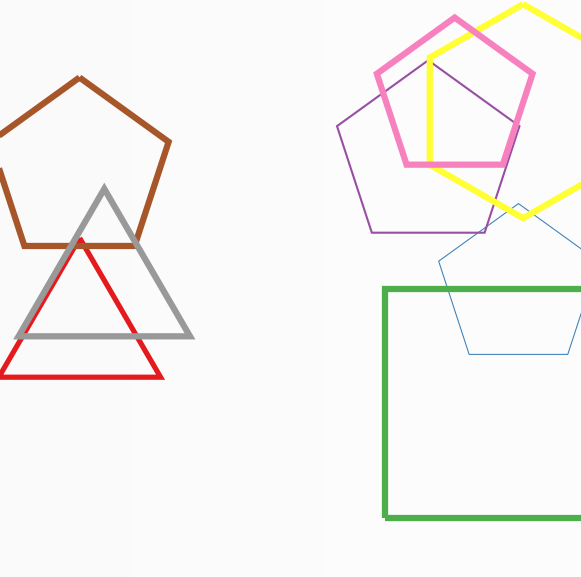[{"shape": "triangle", "thickness": 2.5, "radius": 0.8, "center": [0.137, 0.426]}, {"shape": "pentagon", "thickness": 0.5, "radius": 0.72, "center": [0.892, 0.502]}, {"shape": "square", "thickness": 3, "radius": 0.99, "center": [0.861, 0.301]}, {"shape": "pentagon", "thickness": 1, "radius": 0.83, "center": [0.737, 0.73]}, {"shape": "hexagon", "thickness": 3, "radius": 0.93, "center": [0.9, 0.807]}, {"shape": "pentagon", "thickness": 3, "radius": 0.81, "center": [0.137, 0.704]}, {"shape": "pentagon", "thickness": 3, "radius": 0.7, "center": [0.782, 0.828]}, {"shape": "triangle", "thickness": 3, "radius": 0.85, "center": [0.179, 0.502]}]